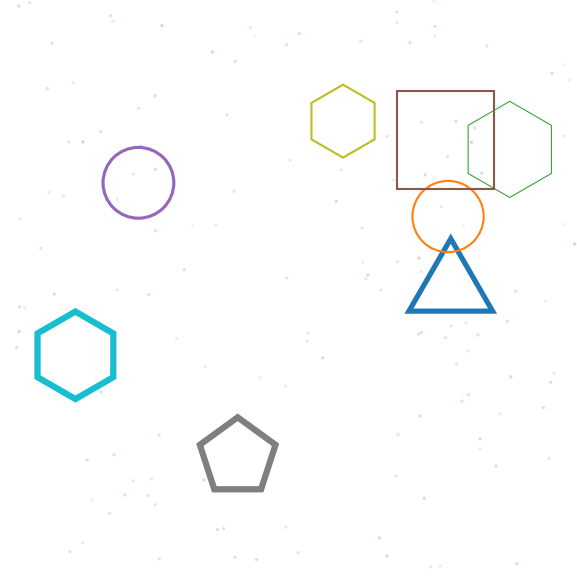[{"shape": "triangle", "thickness": 2.5, "radius": 0.42, "center": [0.781, 0.502]}, {"shape": "circle", "thickness": 1, "radius": 0.31, "center": [0.776, 0.624]}, {"shape": "hexagon", "thickness": 0.5, "radius": 0.42, "center": [0.883, 0.74]}, {"shape": "circle", "thickness": 1.5, "radius": 0.31, "center": [0.24, 0.683]}, {"shape": "square", "thickness": 1, "radius": 0.42, "center": [0.772, 0.757]}, {"shape": "pentagon", "thickness": 3, "radius": 0.34, "center": [0.412, 0.208]}, {"shape": "hexagon", "thickness": 1, "radius": 0.32, "center": [0.594, 0.789]}, {"shape": "hexagon", "thickness": 3, "radius": 0.38, "center": [0.131, 0.384]}]